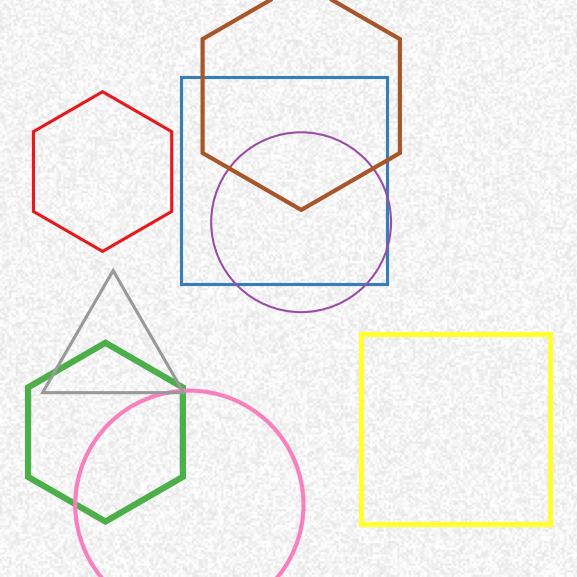[{"shape": "hexagon", "thickness": 1.5, "radius": 0.69, "center": [0.178, 0.702]}, {"shape": "square", "thickness": 1.5, "radius": 0.89, "center": [0.492, 0.686]}, {"shape": "hexagon", "thickness": 3, "radius": 0.77, "center": [0.183, 0.251]}, {"shape": "circle", "thickness": 1, "radius": 0.78, "center": [0.521, 0.614]}, {"shape": "square", "thickness": 2.5, "radius": 0.82, "center": [0.789, 0.256]}, {"shape": "hexagon", "thickness": 2, "radius": 0.99, "center": [0.522, 0.833]}, {"shape": "circle", "thickness": 2, "radius": 0.99, "center": [0.328, 0.125]}, {"shape": "triangle", "thickness": 1.5, "radius": 0.7, "center": [0.196, 0.39]}]